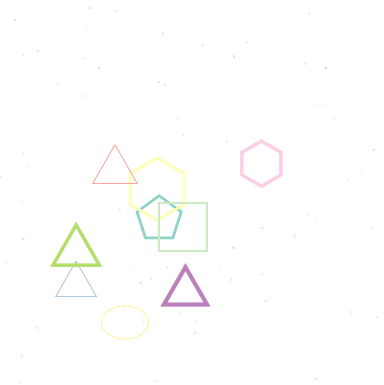[{"shape": "pentagon", "thickness": 2, "radius": 0.3, "center": [0.413, 0.431]}, {"shape": "hexagon", "thickness": 2, "radius": 0.4, "center": [0.408, 0.509]}, {"shape": "triangle", "thickness": 0.5, "radius": 0.34, "center": [0.299, 0.557]}, {"shape": "triangle", "thickness": 0.5, "radius": 0.31, "center": [0.198, 0.26]}, {"shape": "triangle", "thickness": 2.5, "radius": 0.35, "center": [0.198, 0.346]}, {"shape": "hexagon", "thickness": 2.5, "radius": 0.29, "center": [0.679, 0.575]}, {"shape": "triangle", "thickness": 3, "radius": 0.32, "center": [0.482, 0.241]}, {"shape": "square", "thickness": 1.5, "radius": 0.31, "center": [0.475, 0.411]}, {"shape": "oval", "thickness": 0.5, "radius": 0.31, "center": [0.324, 0.162]}]